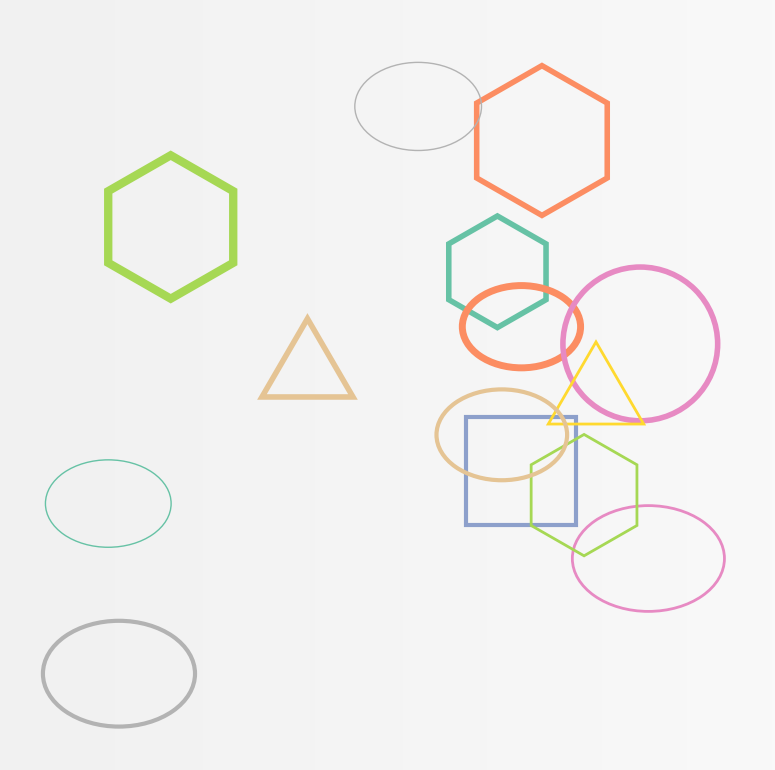[{"shape": "oval", "thickness": 0.5, "radius": 0.41, "center": [0.14, 0.346]}, {"shape": "hexagon", "thickness": 2, "radius": 0.36, "center": [0.642, 0.647]}, {"shape": "oval", "thickness": 2.5, "radius": 0.38, "center": [0.673, 0.576]}, {"shape": "hexagon", "thickness": 2, "radius": 0.49, "center": [0.699, 0.818]}, {"shape": "square", "thickness": 1.5, "radius": 0.35, "center": [0.672, 0.388]}, {"shape": "oval", "thickness": 1, "radius": 0.49, "center": [0.837, 0.275]}, {"shape": "circle", "thickness": 2, "radius": 0.5, "center": [0.826, 0.553]}, {"shape": "hexagon", "thickness": 1, "radius": 0.39, "center": [0.754, 0.357]}, {"shape": "hexagon", "thickness": 3, "radius": 0.47, "center": [0.22, 0.705]}, {"shape": "triangle", "thickness": 1, "radius": 0.36, "center": [0.769, 0.485]}, {"shape": "oval", "thickness": 1.5, "radius": 0.42, "center": [0.647, 0.435]}, {"shape": "triangle", "thickness": 2, "radius": 0.34, "center": [0.397, 0.518]}, {"shape": "oval", "thickness": 1.5, "radius": 0.49, "center": [0.154, 0.125]}, {"shape": "oval", "thickness": 0.5, "radius": 0.41, "center": [0.54, 0.862]}]